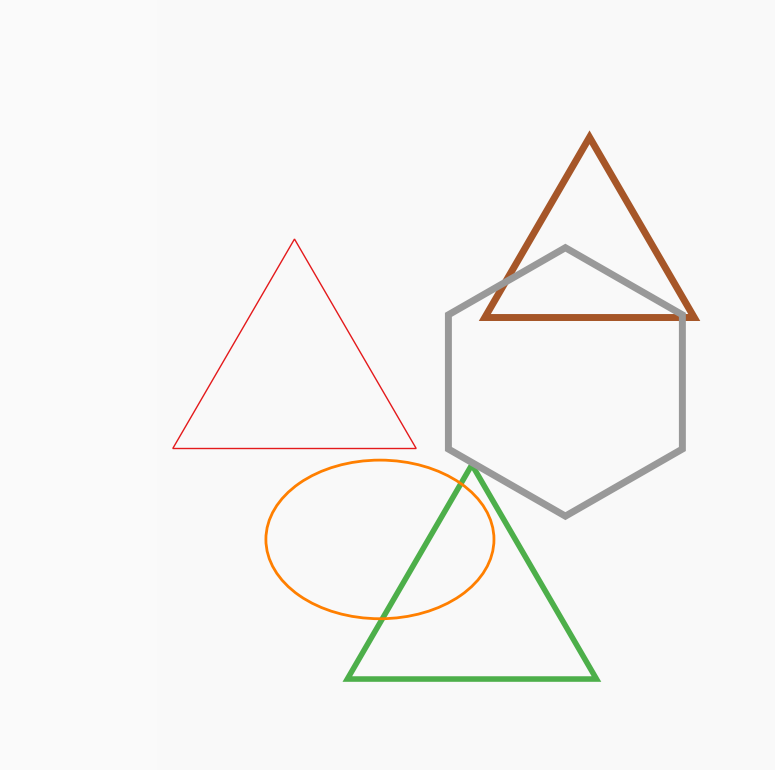[{"shape": "triangle", "thickness": 0.5, "radius": 0.91, "center": [0.38, 0.508]}, {"shape": "triangle", "thickness": 2, "radius": 0.93, "center": [0.609, 0.211]}, {"shape": "oval", "thickness": 1, "radius": 0.74, "center": [0.49, 0.299]}, {"shape": "triangle", "thickness": 2.5, "radius": 0.78, "center": [0.761, 0.666]}, {"shape": "hexagon", "thickness": 2.5, "radius": 0.87, "center": [0.73, 0.504]}]